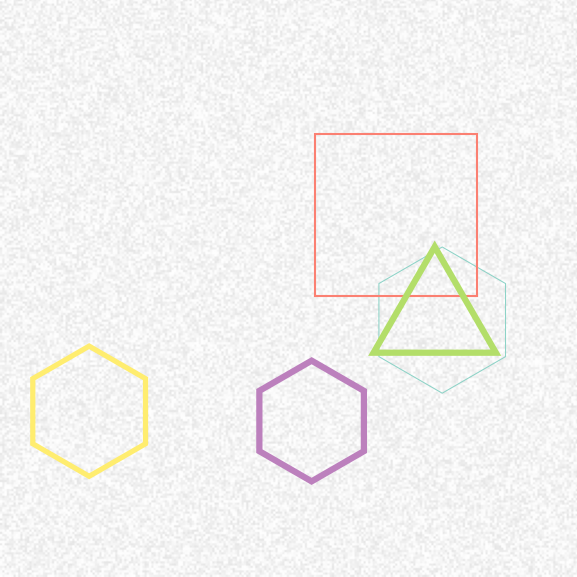[{"shape": "hexagon", "thickness": 0.5, "radius": 0.63, "center": [0.766, 0.445]}, {"shape": "square", "thickness": 1, "radius": 0.7, "center": [0.685, 0.627]}, {"shape": "triangle", "thickness": 3, "radius": 0.61, "center": [0.753, 0.45]}, {"shape": "hexagon", "thickness": 3, "radius": 0.52, "center": [0.54, 0.27]}, {"shape": "hexagon", "thickness": 2.5, "radius": 0.56, "center": [0.154, 0.287]}]